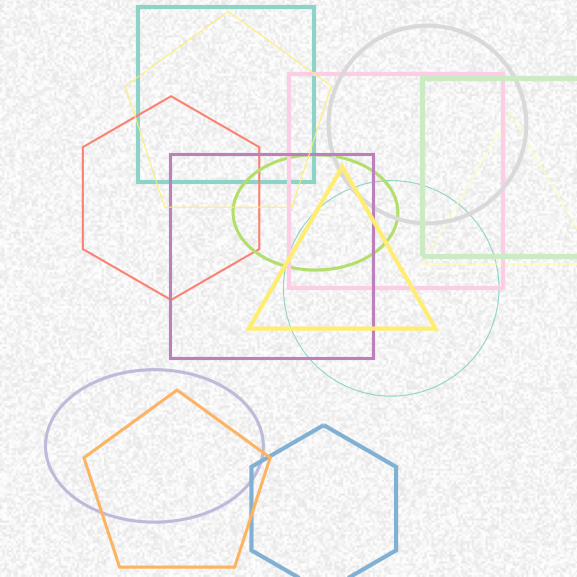[{"shape": "circle", "thickness": 0.5, "radius": 0.93, "center": [0.677, 0.5]}, {"shape": "square", "thickness": 2, "radius": 0.76, "center": [0.391, 0.835]}, {"shape": "triangle", "thickness": 0.5, "radius": 0.87, "center": [0.883, 0.629]}, {"shape": "oval", "thickness": 1.5, "radius": 0.94, "center": [0.267, 0.227]}, {"shape": "hexagon", "thickness": 1, "radius": 0.88, "center": [0.296, 0.656]}, {"shape": "hexagon", "thickness": 2, "radius": 0.72, "center": [0.561, 0.118]}, {"shape": "pentagon", "thickness": 1.5, "radius": 0.85, "center": [0.307, 0.154]}, {"shape": "oval", "thickness": 1.5, "radius": 0.71, "center": [0.546, 0.631]}, {"shape": "square", "thickness": 2, "radius": 0.93, "center": [0.686, 0.686]}, {"shape": "circle", "thickness": 2, "radius": 0.86, "center": [0.74, 0.784]}, {"shape": "square", "thickness": 1.5, "radius": 0.88, "center": [0.47, 0.556]}, {"shape": "square", "thickness": 2.5, "radius": 0.77, "center": [0.884, 0.71]}, {"shape": "triangle", "thickness": 2, "radius": 0.93, "center": [0.593, 0.524]}, {"shape": "pentagon", "thickness": 0.5, "radius": 0.94, "center": [0.395, 0.792]}]